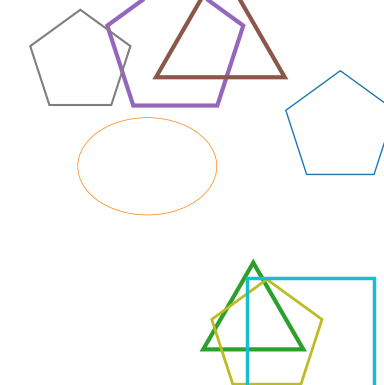[{"shape": "pentagon", "thickness": 1, "radius": 0.74, "center": [0.884, 0.667]}, {"shape": "oval", "thickness": 0.5, "radius": 0.9, "center": [0.383, 0.568]}, {"shape": "triangle", "thickness": 3, "radius": 0.75, "center": [0.658, 0.168]}, {"shape": "pentagon", "thickness": 3, "radius": 0.93, "center": [0.455, 0.876]}, {"shape": "triangle", "thickness": 3, "radius": 0.97, "center": [0.572, 0.896]}, {"shape": "pentagon", "thickness": 1.5, "radius": 0.68, "center": [0.209, 0.838]}, {"shape": "pentagon", "thickness": 2, "radius": 0.75, "center": [0.693, 0.124]}, {"shape": "square", "thickness": 2.5, "radius": 0.82, "center": [0.806, 0.114]}]